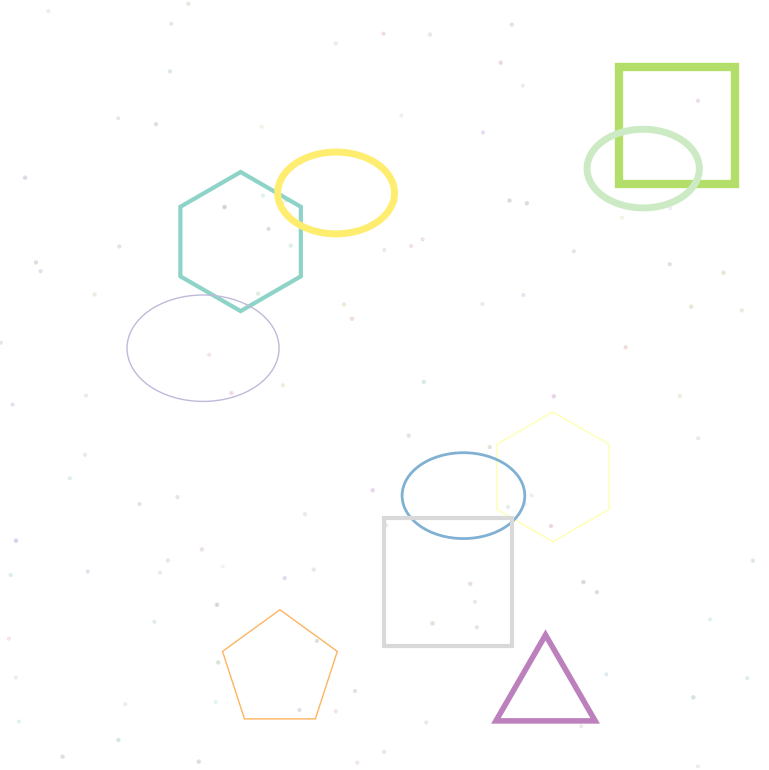[{"shape": "hexagon", "thickness": 1.5, "radius": 0.45, "center": [0.312, 0.686]}, {"shape": "hexagon", "thickness": 0.5, "radius": 0.42, "center": [0.718, 0.381]}, {"shape": "oval", "thickness": 0.5, "radius": 0.49, "center": [0.264, 0.548]}, {"shape": "oval", "thickness": 1, "radius": 0.4, "center": [0.602, 0.356]}, {"shape": "pentagon", "thickness": 0.5, "radius": 0.39, "center": [0.364, 0.13]}, {"shape": "square", "thickness": 3, "radius": 0.38, "center": [0.879, 0.837]}, {"shape": "square", "thickness": 1.5, "radius": 0.42, "center": [0.582, 0.244]}, {"shape": "triangle", "thickness": 2, "radius": 0.37, "center": [0.708, 0.101]}, {"shape": "oval", "thickness": 2.5, "radius": 0.36, "center": [0.835, 0.781]}, {"shape": "oval", "thickness": 2.5, "radius": 0.38, "center": [0.436, 0.749]}]